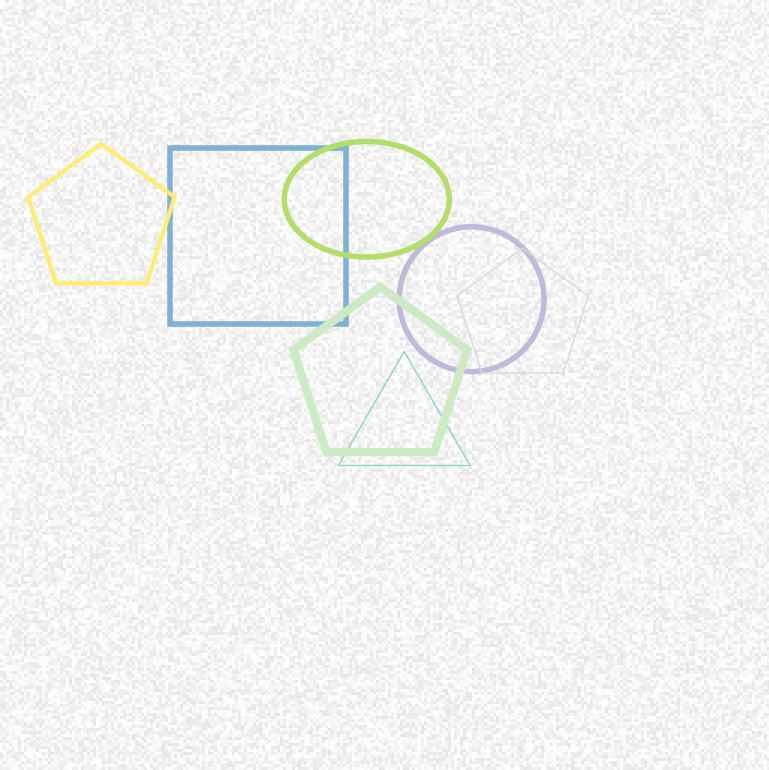[{"shape": "triangle", "thickness": 0.5, "radius": 0.49, "center": [0.525, 0.445]}, {"shape": "circle", "thickness": 2, "radius": 0.47, "center": [0.613, 0.611]}, {"shape": "square", "thickness": 2, "radius": 0.57, "center": [0.335, 0.694]}, {"shape": "oval", "thickness": 2, "radius": 0.54, "center": [0.476, 0.741]}, {"shape": "pentagon", "thickness": 0.5, "radius": 0.45, "center": [0.679, 0.588]}, {"shape": "pentagon", "thickness": 3, "radius": 0.59, "center": [0.494, 0.509]}, {"shape": "pentagon", "thickness": 1.5, "radius": 0.5, "center": [0.132, 0.713]}]